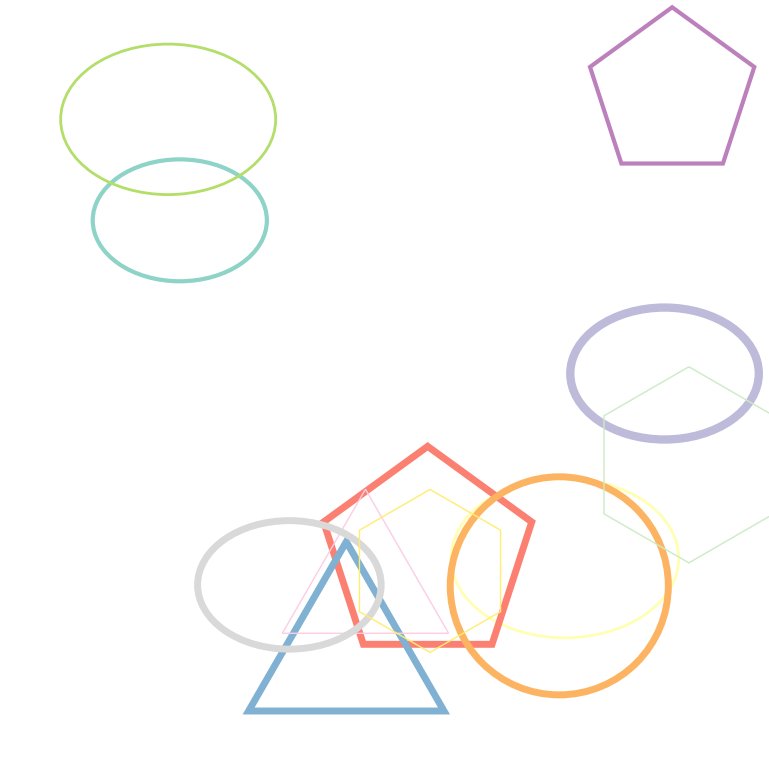[{"shape": "oval", "thickness": 1.5, "radius": 0.57, "center": [0.233, 0.714]}, {"shape": "oval", "thickness": 1, "radius": 0.74, "center": [0.734, 0.275]}, {"shape": "oval", "thickness": 3, "radius": 0.61, "center": [0.863, 0.515]}, {"shape": "pentagon", "thickness": 2.5, "radius": 0.71, "center": [0.555, 0.278]}, {"shape": "triangle", "thickness": 2.5, "radius": 0.73, "center": [0.45, 0.15]}, {"shape": "circle", "thickness": 2.5, "radius": 0.71, "center": [0.726, 0.239]}, {"shape": "oval", "thickness": 1, "radius": 0.7, "center": [0.218, 0.845]}, {"shape": "triangle", "thickness": 0.5, "radius": 0.62, "center": [0.475, 0.24]}, {"shape": "oval", "thickness": 2.5, "radius": 0.6, "center": [0.376, 0.24]}, {"shape": "pentagon", "thickness": 1.5, "radius": 0.56, "center": [0.873, 0.878]}, {"shape": "hexagon", "thickness": 0.5, "radius": 0.64, "center": [0.895, 0.396]}, {"shape": "hexagon", "thickness": 0.5, "radius": 0.53, "center": [0.558, 0.259]}]